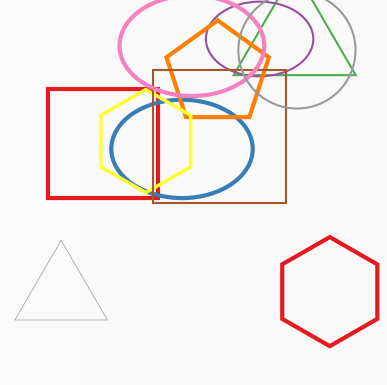[{"shape": "hexagon", "thickness": 3, "radius": 0.71, "center": [0.851, 0.243]}, {"shape": "square", "thickness": 3, "radius": 0.71, "center": [0.265, 0.628]}, {"shape": "oval", "thickness": 3, "radius": 0.91, "center": [0.47, 0.613]}, {"shape": "triangle", "thickness": 1.5, "radius": 0.91, "center": [0.76, 0.896]}, {"shape": "oval", "thickness": 1.5, "radius": 0.69, "center": [0.67, 0.899]}, {"shape": "pentagon", "thickness": 3, "radius": 0.69, "center": [0.562, 0.808]}, {"shape": "hexagon", "thickness": 2.5, "radius": 0.67, "center": [0.376, 0.634]}, {"shape": "square", "thickness": 1.5, "radius": 0.86, "center": [0.566, 0.645]}, {"shape": "oval", "thickness": 3, "radius": 0.93, "center": [0.495, 0.881]}, {"shape": "circle", "thickness": 1.5, "radius": 0.76, "center": [0.766, 0.869]}, {"shape": "triangle", "thickness": 0.5, "radius": 0.69, "center": [0.158, 0.238]}]